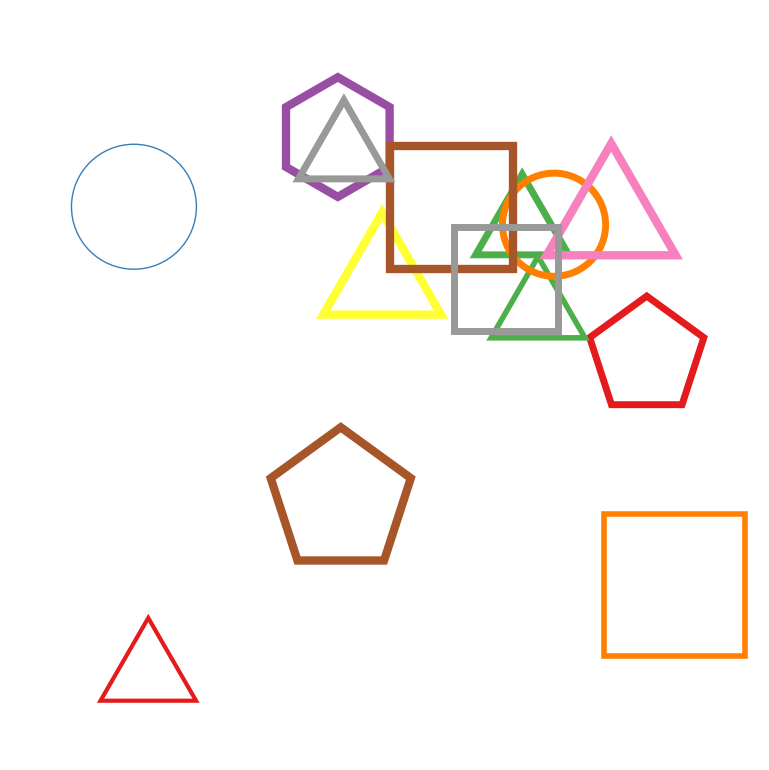[{"shape": "triangle", "thickness": 1.5, "radius": 0.36, "center": [0.193, 0.126]}, {"shape": "pentagon", "thickness": 2.5, "radius": 0.39, "center": [0.84, 0.537]}, {"shape": "circle", "thickness": 0.5, "radius": 0.41, "center": [0.174, 0.732]}, {"shape": "triangle", "thickness": 2, "radius": 0.35, "center": [0.699, 0.596]}, {"shape": "triangle", "thickness": 2.5, "radius": 0.35, "center": [0.678, 0.704]}, {"shape": "hexagon", "thickness": 3, "radius": 0.39, "center": [0.439, 0.822]}, {"shape": "square", "thickness": 2, "radius": 0.46, "center": [0.876, 0.24]}, {"shape": "circle", "thickness": 2.5, "radius": 0.33, "center": [0.72, 0.708]}, {"shape": "triangle", "thickness": 3, "radius": 0.44, "center": [0.496, 0.636]}, {"shape": "pentagon", "thickness": 3, "radius": 0.48, "center": [0.443, 0.349]}, {"shape": "square", "thickness": 3, "radius": 0.4, "center": [0.586, 0.731]}, {"shape": "triangle", "thickness": 3, "radius": 0.48, "center": [0.794, 0.717]}, {"shape": "square", "thickness": 2.5, "radius": 0.34, "center": [0.657, 0.638]}, {"shape": "triangle", "thickness": 2.5, "radius": 0.34, "center": [0.447, 0.802]}]